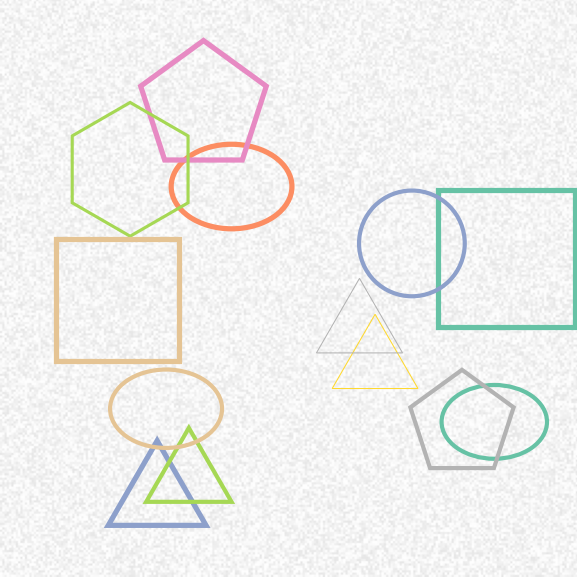[{"shape": "square", "thickness": 2.5, "radius": 0.59, "center": [0.877, 0.551]}, {"shape": "oval", "thickness": 2, "radius": 0.46, "center": [0.856, 0.269]}, {"shape": "oval", "thickness": 2.5, "radius": 0.52, "center": [0.401, 0.676]}, {"shape": "triangle", "thickness": 2.5, "radius": 0.49, "center": [0.272, 0.138]}, {"shape": "circle", "thickness": 2, "radius": 0.46, "center": [0.713, 0.578]}, {"shape": "pentagon", "thickness": 2.5, "radius": 0.57, "center": [0.352, 0.815]}, {"shape": "triangle", "thickness": 2, "radius": 0.43, "center": [0.327, 0.173]}, {"shape": "hexagon", "thickness": 1.5, "radius": 0.58, "center": [0.225, 0.706]}, {"shape": "triangle", "thickness": 0.5, "radius": 0.43, "center": [0.649, 0.369]}, {"shape": "oval", "thickness": 2, "radius": 0.48, "center": [0.288, 0.291]}, {"shape": "square", "thickness": 2.5, "radius": 0.53, "center": [0.203, 0.48]}, {"shape": "pentagon", "thickness": 2, "radius": 0.47, "center": [0.8, 0.265]}, {"shape": "triangle", "thickness": 0.5, "radius": 0.43, "center": [0.622, 0.431]}]